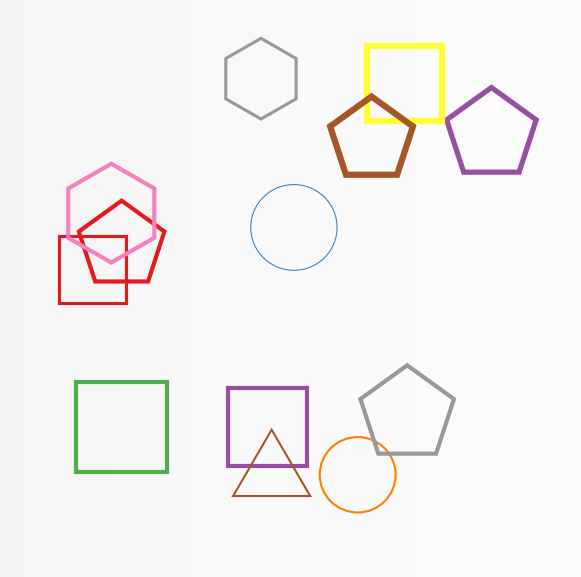[{"shape": "pentagon", "thickness": 2, "radius": 0.39, "center": [0.209, 0.574]}, {"shape": "square", "thickness": 1.5, "radius": 0.29, "center": [0.159, 0.532]}, {"shape": "circle", "thickness": 0.5, "radius": 0.37, "center": [0.506, 0.605]}, {"shape": "square", "thickness": 2, "radius": 0.39, "center": [0.209, 0.26]}, {"shape": "pentagon", "thickness": 2.5, "radius": 0.41, "center": [0.845, 0.767]}, {"shape": "square", "thickness": 2, "radius": 0.34, "center": [0.46, 0.26]}, {"shape": "circle", "thickness": 1, "radius": 0.33, "center": [0.615, 0.177]}, {"shape": "square", "thickness": 3, "radius": 0.32, "center": [0.696, 0.855]}, {"shape": "pentagon", "thickness": 3, "radius": 0.37, "center": [0.639, 0.757]}, {"shape": "triangle", "thickness": 1, "radius": 0.38, "center": [0.467, 0.179]}, {"shape": "hexagon", "thickness": 2, "radius": 0.43, "center": [0.191, 0.63]}, {"shape": "hexagon", "thickness": 1.5, "radius": 0.35, "center": [0.449, 0.863]}, {"shape": "pentagon", "thickness": 2, "radius": 0.42, "center": [0.701, 0.282]}]